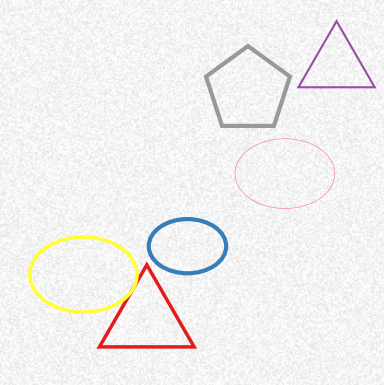[{"shape": "triangle", "thickness": 2.5, "radius": 0.71, "center": [0.381, 0.17]}, {"shape": "oval", "thickness": 3, "radius": 0.5, "center": [0.487, 0.361]}, {"shape": "triangle", "thickness": 1.5, "radius": 0.57, "center": [0.874, 0.831]}, {"shape": "oval", "thickness": 2.5, "radius": 0.7, "center": [0.217, 0.287]}, {"shape": "oval", "thickness": 0.5, "radius": 0.65, "center": [0.74, 0.549]}, {"shape": "pentagon", "thickness": 3, "radius": 0.57, "center": [0.644, 0.766]}]